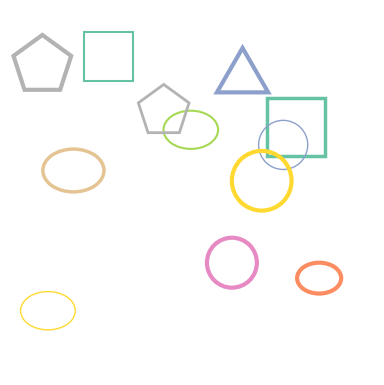[{"shape": "square", "thickness": 2.5, "radius": 0.38, "center": [0.769, 0.671]}, {"shape": "square", "thickness": 1.5, "radius": 0.32, "center": [0.282, 0.854]}, {"shape": "oval", "thickness": 3, "radius": 0.29, "center": [0.829, 0.278]}, {"shape": "circle", "thickness": 1, "radius": 0.32, "center": [0.736, 0.624]}, {"shape": "triangle", "thickness": 3, "radius": 0.38, "center": [0.63, 0.798]}, {"shape": "circle", "thickness": 3, "radius": 0.32, "center": [0.602, 0.318]}, {"shape": "oval", "thickness": 1.5, "radius": 0.35, "center": [0.496, 0.663]}, {"shape": "circle", "thickness": 3, "radius": 0.39, "center": [0.68, 0.53]}, {"shape": "oval", "thickness": 1, "radius": 0.36, "center": [0.125, 0.193]}, {"shape": "oval", "thickness": 2.5, "radius": 0.4, "center": [0.191, 0.557]}, {"shape": "pentagon", "thickness": 2, "radius": 0.35, "center": [0.425, 0.711]}, {"shape": "pentagon", "thickness": 3, "radius": 0.39, "center": [0.11, 0.83]}]